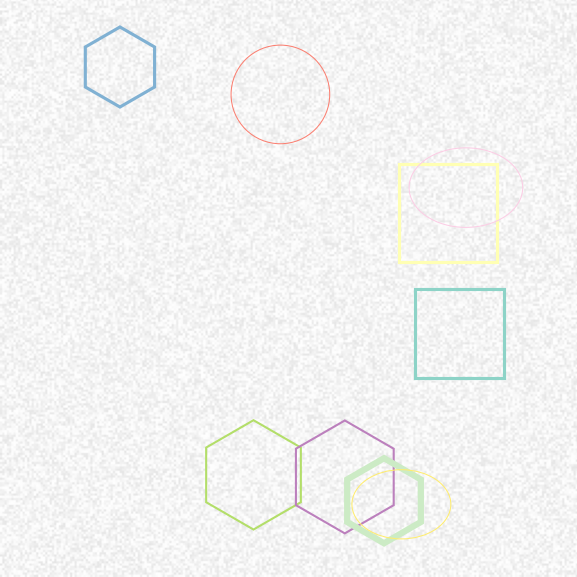[{"shape": "square", "thickness": 1.5, "radius": 0.38, "center": [0.795, 0.422]}, {"shape": "square", "thickness": 1.5, "radius": 0.42, "center": [0.777, 0.631]}, {"shape": "circle", "thickness": 0.5, "radius": 0.43, "center": [0.486, 0.836]}, {"shape": "hexagon", "thickness": 1.5, "radius": 0.35, "center": [0.208, 0.883]}, {"shape": "hexagon", "thickness": 1, "radius": 0.47, "center": [0.439, 0.177]}, {"shape": "oval", "thickness": 0.5, "radius": 0.49, "center": [0.807, 0.674]}, {"shape": "hexagon", "thickness": 1, "radius": 0.49, "center": [0.597, 0.173]}, {"shape": "hexagon", "thickness": 3, "radius": 0.37, "center": [0.665, 0.132]}, {"shape": "oval", "thickness": 0.5, "radius": 0.43, "center": [0.695, 0.126]}]